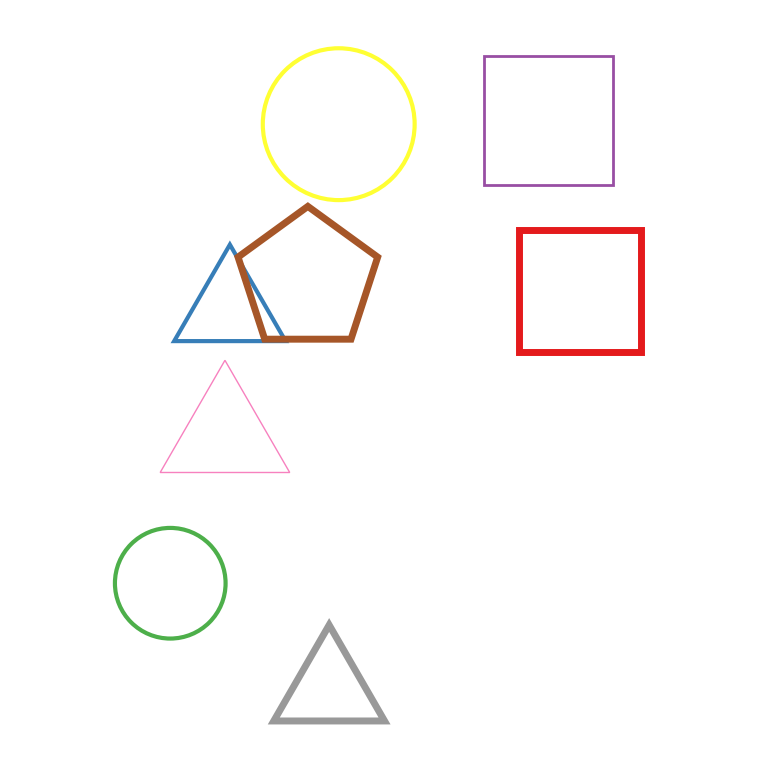[{"shape": "square", "thickness": 2.5, "radius": 0.4, "center": [0.754, 0.622]}, {"shape": "triangle", "thickness": 1.5, "radius": 0.42, "center": [0.299, 0.599]}, {"shape": "circle", "thickness": 1.5, "radius": 0.36, "center": [0.221, 0.243]}, {"shape": "square", "thickness": 1, "radius": 0.42, "center": [0.712, 0.843]}, {"shape": "circle", "thickness": 1.5, "radius": 0.49, "center": [0.44, 0.839]}, {"shape": "pentagon", "thickness": 2.5, "radius": 0.48, "center": [0.4, 0.637]}, {"shape": "triangle", "thickness": 0.5, "radius": 0.49, "center": [0.292, 0.435]}, {"shape": "triangle", "thickness": 2.5, "radius": 0.42, "center": [0.427, 0.105]}]